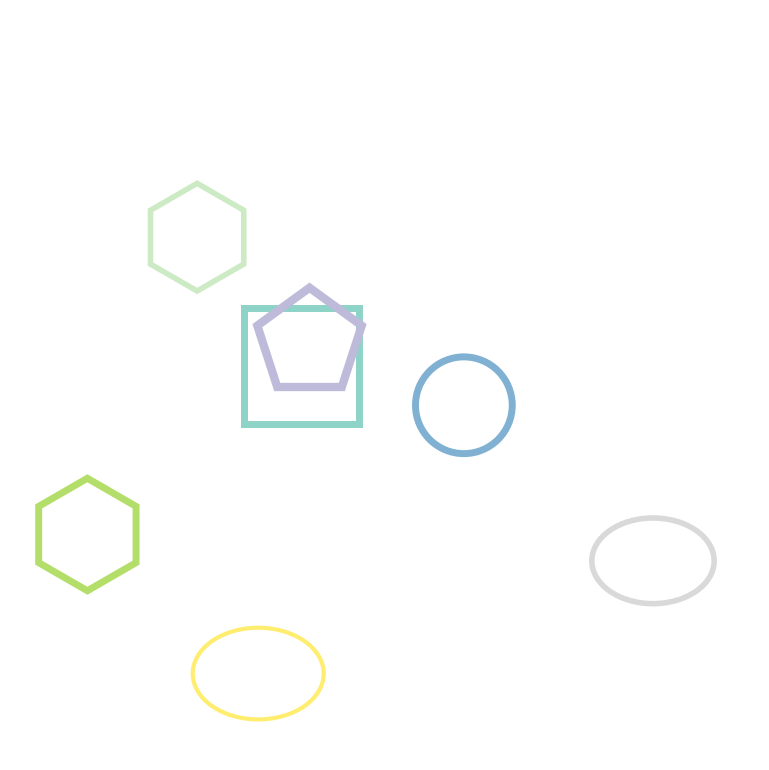[{"shape": "square", "thickness": 2.5, "radius": 0.38, "center": [0.391, 0.525]}, {"shape": "pentagon", "thickness": 3, "radius": 0.36, "center": [0.402, 0.555]}, {"shape": "circle", "thickness": 2.5, "radius": 0.31, "center": [0.602, 0.474]}, {"shape": "hexagon", "thickness": 2.5, "radius": 0.37, "center": [0.113, 0.306]}, {"shape": "oval", "thickness": 2, "radius": 0.4, "center": [0.848, 0.272]}, {"shape": "hexagon", "thickness": 2, "radius": 0.35, "center": [0.256, 0.692]}, {"shape": "oval", "thickness": 1.5, "radius": 0.43, "center": [0.335, 0.125]}]